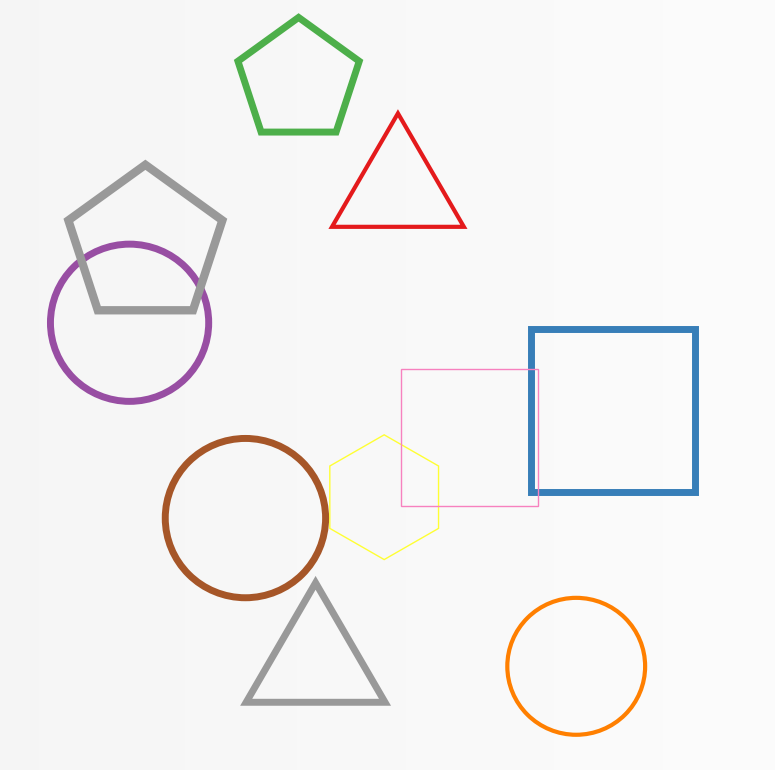[{"shape": "triangle", "thickness": 1.5, "radius": 0.49, "center": [0.513, 0.755]}, {"shape": "square", "thickness": 2.5, "radius": 0.53, "center": [0.791, 0.467]}, {"shape": "pentagon", "thickness": 2.5, "radius": 0.41, "center": [0.385, 0.895]}, {"shape": "circle", "thickness": 2.5, "radius": 0.51, "center": [0.167, 0.581]}, {"shape": "circle", "thickness": 1.5, "radius": 0.44, "center": [0.744, 0.135]}, {"shape": "hexagon", "thickness": 0.5, "radius": 0.41, "center": [0.496, 0.354]}, {"shape": "circle", "thickness": 2.5, "radius": 0.52, "center": [0.317, 0.327]}, {"shape": "square", "thickness": 0.5, "radius": 0.44, "center": [0.606, 0.431]}, {"shape": "triangle", "thickness": 2.5, "radius": 0.52, "center": [0.407, 0.14]}, {"shape": "pentagon", "thickness": 3, "radius": 0.52, "center": [0.188, 0.682]}]